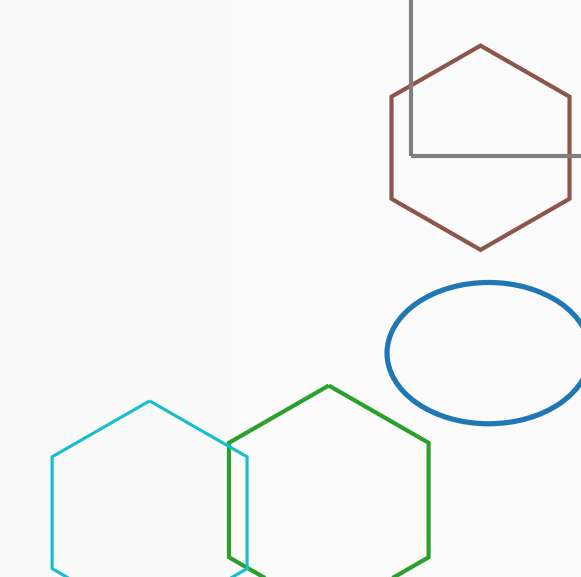[{"shape": "oval", "thickness": 2.5, "radius": 0.87, "center": [0.841, 0.388]}, {"shape": "hexagon", "thickness": 2, "radius": 0.99, "center": [0.566, 0.133]}, {"shape": "hexagon", "thickness": 2, "radius": 0.88, "center": [0.827, 0.743]}, {"shape": "square", "thickness": 2, "radius": 0.85, "center": [0.877, 0.9]}, {"shape": "hexagon", "thickness": 1.5, "radius": 0.97, "center": [0.257, 0.111]}]